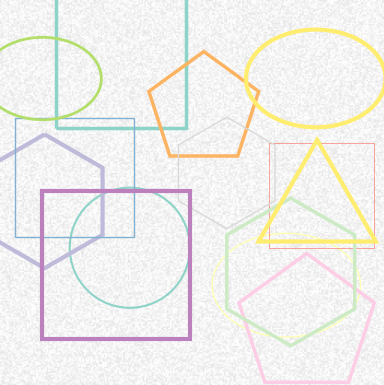[{"shape": "square", "thickness": 2.5, "radius": 0.84, "center": [0.314, 0.836]}, {"shape": "circle", "thickness": 1.5, "radius": 0.78, "center": [0.337, 0.357]}, {"shape": "oval", "thickness": 1, "radius": 0.96, "center": [0.744, 0.259]}, {"shape": "hexagon", "thickness": 3, "radius": 0.87, "center": [0.116, 0.477]}, {"shape": "square", "thickness": 0.5, "radius": 0.68, "center": [0.835, 0.491]}, {"shape": "square", "thickness": 1, "radius": 0.77, "center": [0.193, 0.539]}, {"shape": "pentagon", "thickness": 2.5, "radius": 0.75, "center": [0.529, 0.716]}, {"shape": "oval", "thickness": 2, "radius": 0.76, "center": [0.11, 0.796]}, {"shape": "pentagon", "thickness": 2.5, "radius": 0.92, "center": [0.797, 0.157]}, {"shape": "hexagon", "thickness": 1, "radius": 0.72, "center": [0.589, 0.551]}, {"shape": "square", "thickness": 3, "radius": 0.96, "center": [0.301, 0.312]}, {"shape": "hexagon", "thickness": 2.5, "radius": 0.96, "center": [0.755, 0.294]}, {"shape": "triangle", "thickness": 3, "radius": 0.88, "center": [0.824, 0.461]}, {"shape": "oval", "thickness": 3, "radius": 0.91, "center": [0.82, 0.796]}]